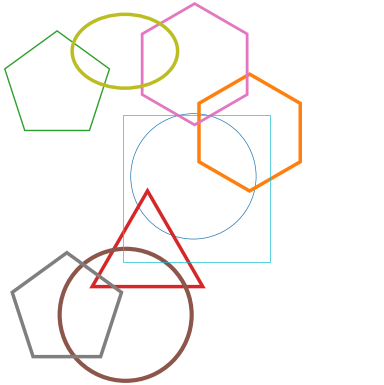[{"shape": "circle", "thickness": 0.5, "radius": 0.81, "center": [0.502, 0.542]}, {"shape": "hexagon", "thickness": 2.5, "radius": 0.76, "center": [0.648, 0.656]}, {"shape": "pentagon", "thickness": 1, "radius": 0.71, "center": [0.148, 0.777]}, {"shape": "triangle", "thickness": 2.5, "radius": 0.83, "center": [0.383, 0.338]}, {"shape": "circle", "thickness": 3, "radius": 0.86, "center": [0.326, 0.182]}, {"shape": "hexagon", "thickness": 2, "radius": 0.79, "center": [0.506, 0.833]}, {"shape": "pentagon", "thickness": 2.5, "radius": 0.75, "center": [0.174, 0.194]}, {"shape": "oval", "thickness": 2.5, "radius": 0.68, "center": [0.324, 0.867]}, {"shape": "square", "thickness": 0.5, "radius": 0.95, "center": [0.51, 0.511]}]